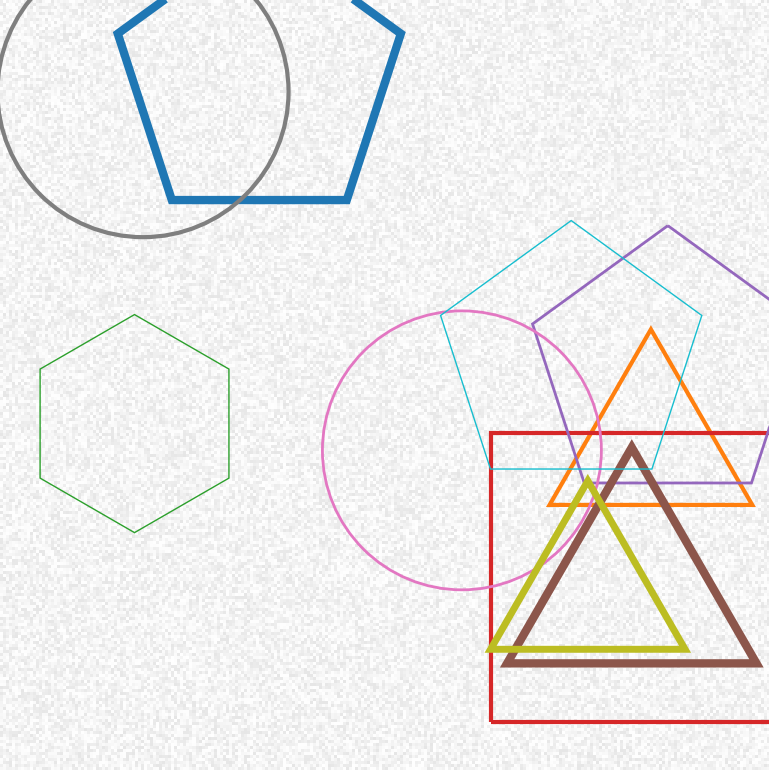[{"shape": "pentagon", "thickness": 3, "radius": 0.97, "center": [0.337, 0.897]}, {"shape": "triangle", "thickness": 1.5, "radius": 0.76, "center": [0.845, 0.42]}, {"shape": "hexagon", "thickness": 0.5, "radius": 0.71, "center": [0.175, 0.45]}, {"shape": "square", "thickness": 1.5, "radius": 0.94, "center": [0.825, 0.25]}, {"shape": "pentagon", "thickness": 1, "radius": 0.92, "center": [0.867, 0.522]}, {"shape": "triangle", "thickness": 3, "radius": 0.93, "center": [0.821, 0.232]}, {"shape": "circle", "thickness": 1, "radius": 0.91, "center": [0.6, 0.415]}, {"shape": "circle", "thickness": 1.5, "radius": 0.95, "center": [0.186, 0.881]}, {"shape": "triangle", "thickness": 2.5, "radius": 0.73, "center": [0.763, 0.23]}, {"shape": "pentagon", "thickness": 0.5, "radius": 0.89, "center": [0.742, 0.535]}]